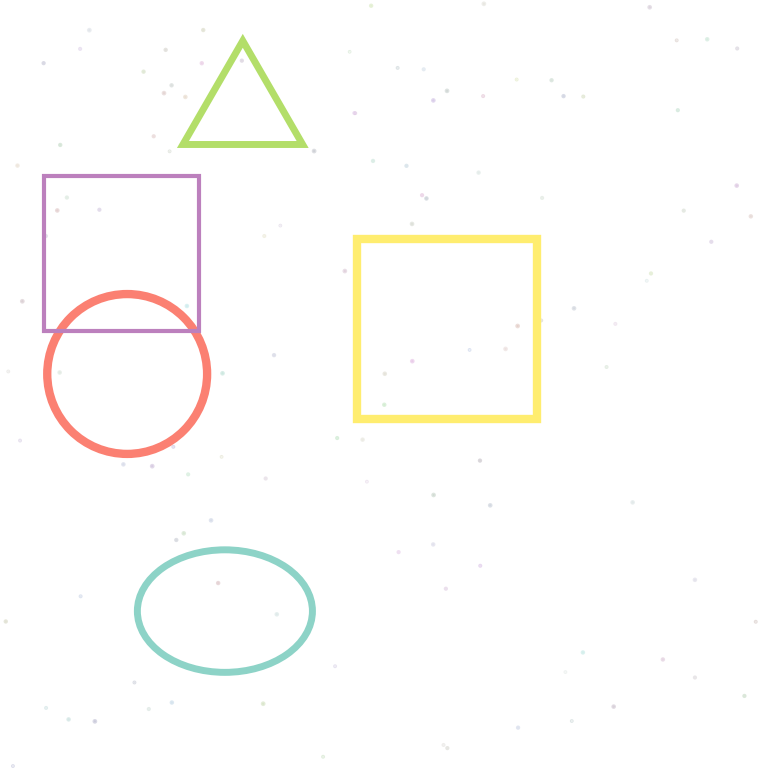[{"shape": "oval", "thickness": 2.5, "radius": 0.57, "center": [0.292, 0.206]}, {"shape": "circle", "thickness": 3, "radius": 0.52, "center": [0.165, 0.514]}, {"shape": "triangle", "thickness": 2.5, "radius": 0.45, "center": [0.315, 0.857]}, {"shape": "square", "thickness": 1.5, "radius": 0.5, "center": [0.157, 0.67]}, {"shape": "square", "thickness": 3, "radius": 0.58, "center": [0.581, 0.572]}]